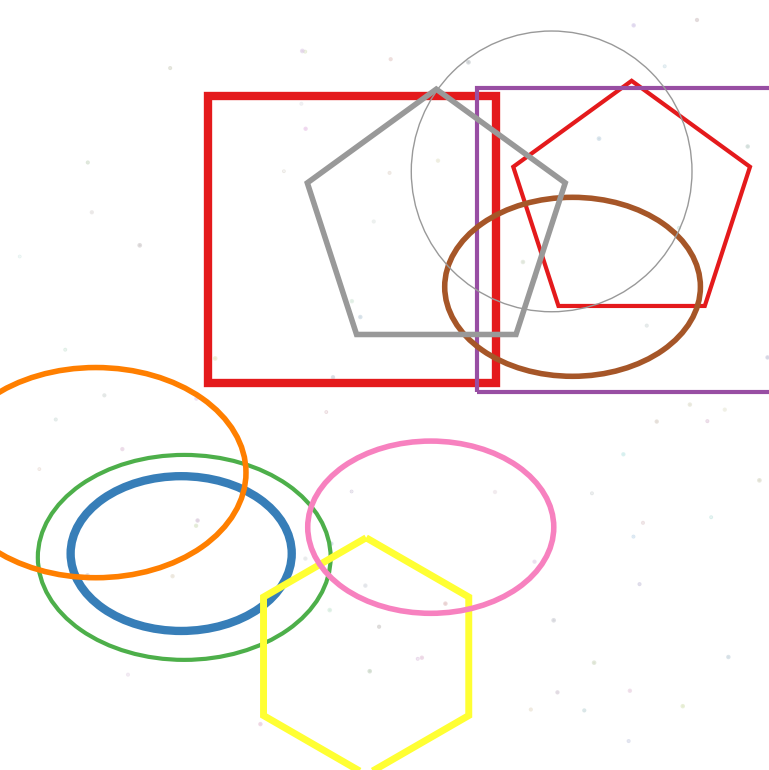[{"shape": "square", "thickness": 3, "radius": 0.93, "center": [0.457, 0.689]}, {"shape": "pentagon", "thickness": 1.5, "radius": 0.81, "center": [0.82, 0.733]}, {"shape": "oval", "thickness": 3, "radius": 0.72, "center": [0.235, 0.281]}, {"shape": "oval", "thickness": 1.5, "radius": 0.95, "center": [0.239, 0.276]}, {"shape": "square", "thickness": 1.5, "radius": 0.99, "center": [0.817, 0.688]}, {"shape": "oval", "thickness": 2, "radius": 0.97, "center": [0.124, 0.386]}, {"shape": "hexagon", "thickness": 2.5, "radius": 0.77, "center": [0.476, 0.148]}, {"shape": "oval", "thickness": 2, "radius": 0.83, "center": [0.744, 0.628]}, {"shape": "oval", "thickness": 2, "radius": 0.8, "center": [0.559, 0.315]}, {"shape": "circle", "thickness": 0.5, "radius": 0.91, "center": [0.716, 0.777]}, {"shape": "pentagon", "thickness": 2, "radius": 0.88, "center": [0.567, 0.708]}]